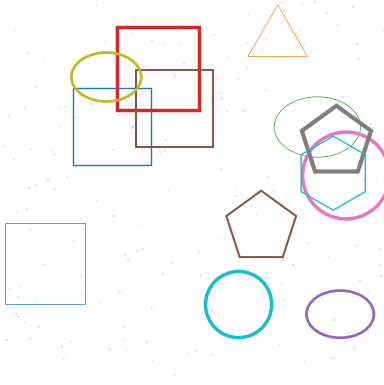[{"shape": "square", "thickness": 0.5, "radius": 0.52, "center": [0.116, 0.316]}, {"shape": "square", "thickness": 1, "radius": 0.5, "center": [0.291, 0.67]}, {"shape": "triangle", "thickness": 0.5, "radius": 0.45, "center": [0.721, 0.898]}, {"shape": "oval", "thickness": 0.5, "radius": 0.56, "center": [0.824, 0.67]}, {"shape": "square", "thickness": 2.5, "radius": 0.54, "center": [0.41, 0.822]}, {"shape": "oval", "thickness": 2, "radius": 0.44, "center": [0.884, 0.184]}, {"shape": "square", "thickness": 1.5, "radius": 0.5, "center": [0.453, 0.719]}, {"shape": "pentagon", "thickness": 1.5, "radius": 0.48, "center": [0.679, 0.409]}, {"shape": "circle", "thickness": 2.5, "radius": 0.56, "center": [0.899, 0.544]}, {"shape": "pentagon", "thickness": 3, "radius": 0.47, "center": [0.874, 0.631]}, {"shape": "oval", "thickness": 2, "radius": 0.45, "center": [0.276, 0.8]}, {"shape": "circle", "thickness": 2.5, "radius": 0.43, "center": [0.62, 0.209]}, {"shape": "hexagon", "thickness": 1, "radius": 0.48, "center": [0.866, 0.55]}]